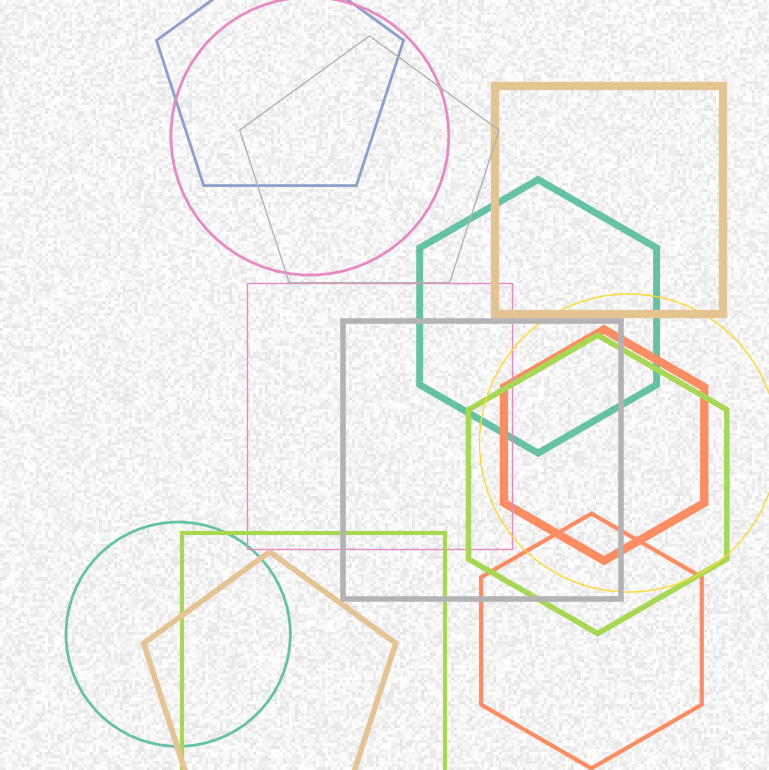[{"shape": "circle", "thickness": 1, "radius": 0.73, "center": [0.231, 0.176]}, {"shape": "hexagon", "thickness": 2.5, "radius": 0.89, "center": [0.699, 0.589]}, {"shape": "hexagon", "thickness": 3, "radius": 0.75, "center": [0.785, 0.422]}, {"shape": "hexagon", "thickness": 1.5, "radius": 0.83, "center": [0.768, 0.168]}, {"shape": "pentagon", "thickness": 1, "radius": 0.84, "center": [0.364, 0.895]}, {"shape": "circle", "thickness": 1, "radius": 0.9, "center": [0.402, 0.823]}, {"shape": "square", "thickness": 0.5, "radius": 0.86, "center": [0.493, 0.46]}, {"shape": "hexagon", "thickness": 2, "radius": 0.97, "center": [0.776, 0.371]}, {"shape": "square", "thickness": 1.5, "radius": 0.85, "center": [0.407, 0.137]}, {"shape": "circle", "thickness": 0.5, "radius": 0.97, "center": [0.816, 0.425]}, {"shape": "pentagon", "thickness": 2, "radius": 0.86, "center": [0.35, 0.111]}, {"shape": "square", "thickness": 3, "radius": 0.74, "center": [0.79, 0.74]}, {"shape": "pentagon", "thickness": 0.5, "radius": 0.89, "center": [0.48, 0.776]}, {"shape": "square", "thickness": 2, "radius": 0.9, "center": [0.626, 0.403]}]